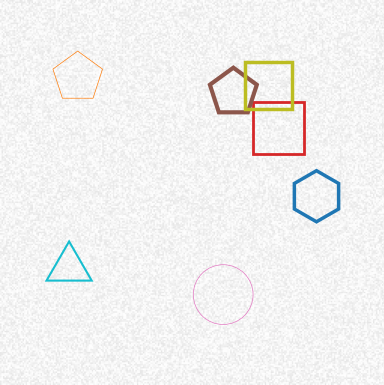[{"shape": "hexagon", "thickness": 2.5, "radius": 0.33, "center": [0.822, 0.49]}, {"shape": "pentagon", "thickness": 0.5, "radius": 0.34, "center": [0.202, 0.8]}, {"shape": "square", "thickness": 2, "radius": 0.33, "center": [0.723, 0.668]}, {"shape": "pentagon", "thickness": 3, "radius": 0.32, "center": [0.606, 0.76]}, {"shape": "circle", "thickness": 0.5, "radius": 0.39, "center": [0.58, 0.235]}, {"shape": "square", "thickness": 2.5, "radius": 0.31, "center": [0.698, 0.778]}, {"shape": "triangle", "thickness": 1.5, "radius": 0.34, "center": [0.179, 0.305]}]